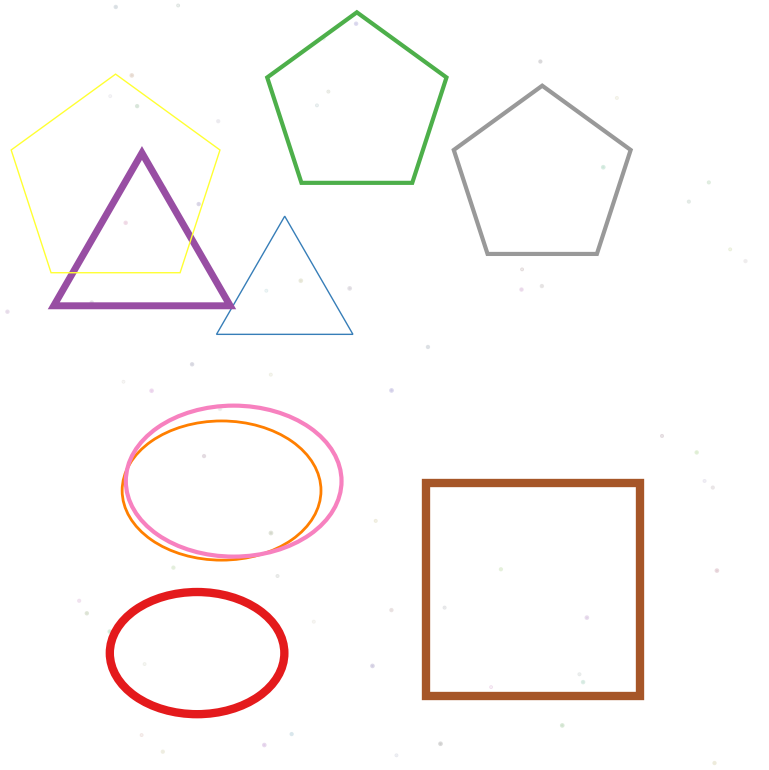[{"shape": "oval", "thickness": 3, "radius": 0.57, "center": [0.256, 0.152]}, {"shape": "triangle", "thickness": 0.5, "radius": 0.51, "center": [0.37, 0.617]}, {"shape": "pentagon", "thickness": 1.5, "radius": 0.61, "center": [0.463, 0.862]}, {"shape": "triangle", "thickness": 2.5, "radius": 0.66, "center": [0.184, 0.669]}, {"shape": "oval", "thickness": 1, "radius": 0.65, "center": [0.288, 0.363]}, {"shape": "pentagon", "thickness": 0.5, "radius": 0.71, "center": [0.15, 0.761]}, {"shape": "square", "thickness": 3, "radius": 0.69, "center": [0.692, 0.235]}, {"shape": "oval", "thickness": 1.5, "radius": 0.7, "center": [0.303, 0.375]}, {"shape": "pentagon", "thickness": 1.5, "radius": 0.6, "center": [0.704, 0.768]}]